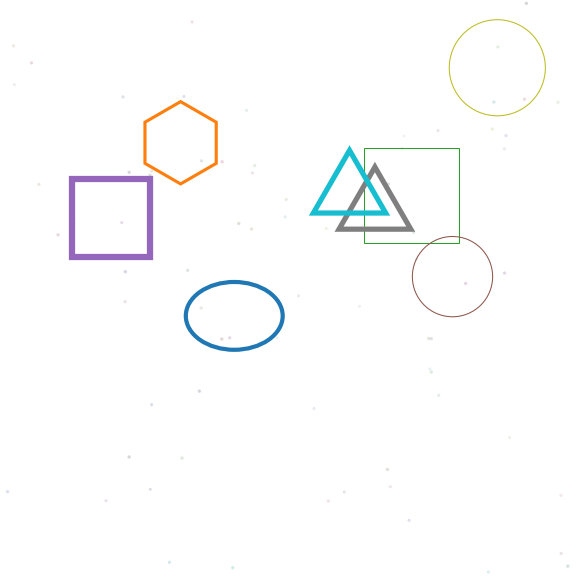[{"shape": "oval", "thickness": 2, "radius": 0.42, "center": [0.406, 0.452]}, {"shape": "hexagon", "thickness": 1.5, "radius": 0.36, "center": [0.313, 0.752]}, {"shape": "square", "thickness": 0.5, "radius": 0.41, "center": [0.713, 0.661]}, {"shape": "square", "thickness": 3, "radius": 0.34, "center": [0.193, 0.621]}, {"shape": "circle", "thickness": 0.5, "radius": 0.35, "center": [0.784, 0.52]}, {"shape": "triangle", "thickness": 2.5, "radius": 0.36, "center": [0.649, 0.638]}, {"shape": "circle", "thickness": 0.5, "radius": 0.42, "center": [0.861, 0.882]}, {"shape": "triangle", "thickness": 2.5, "radius": 0.36, "center": [0.605, 0.666]}]